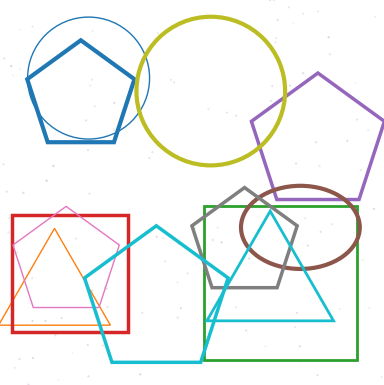[{"shape": "pentagon", "thickness": 3, "radius": 0.73, "center": [0.21, 0.749]}, {"shape": "circle", "thickness": 1, "radius": 0.79, "center": [0.23, 0.797]}, {"shape": "triangle", "thickness": 1, "radius": 0.84, "center": [0.142, 0.239]}, {"shape": "square", "thickness": 2, "radius": 1.0, "center": [0.728, 0.265]}, {"shape": "square", "thickness": 2.5, "radius": 0.76, "center": [0.182, 0.289]}, {"shape": "pentagon", "thickness": 2.5, "radius": 0.91, "center": [0.826, 0.629]}, {"shape": "oval", "thickness": 3, "radius": 0.77, "center": [0.78, 0.409]}, {"shape": "pentagon", "thickness": 1, "radius": 0.73, "center": [0.172, 0.319]}, {"shape": "pentagon", "thickness": 2.5, "radius": 0.72, "center": [0.635, 0.369]}, {"shape": "circle", "thickness": 3, "radius": 0.97, "center": [0.547, 0.763]}, {"shape": "triangle", "thickness": 2, "radius": 0.95, "center": [0.702, 0.262]}, {"shape": "pentagon", "thickness": 2.5, "radius": 0.98, "center": [0.406, 0.217]}]